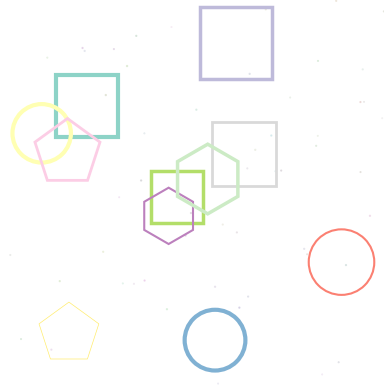[{"shape": "square", "thickness": 3, "radius": 0.4, "center": [0.227, 0.724]}, {"shape": "circle", "thickness": 3, "radius": 0.38, "center": [0.108, 0.654]}, {"shape": "square", "thickness": 2.5, "radius": 0.47, "center": [0.614, 0.887]}, {"shape": "circle", "thickness": 1.5, "radius": 0.43, "center": [0.887, 0.319]}, {"shape": "circle", "thickness": 3, "radius": 0.39, "center": [0.558, 0.117]}, {"shape": "square", "thickness": 2.5, "radius": 0.33, "center": [0.46, 0.489]}, {"shape": "pentagon", "thickness": 2, "radius": 0.44, "center": [0.175, 0.603]}, {"shape": "square", "thickness": 2, "radius": 0.42, "center": [0.635, 0.601]}, {"shape": "hexagon", "thickness": 1.5, "radius": 0.37, "center": [0.438, 0.439]}, {"shape": "hexagon", "thickness": 2.5, "radius": 0.45, "center": [0.54, 0.535]}, {"shape": "pentagon", "thickness": 0.5, "radius": 0.41, "center": [0.179, 0.134]}]